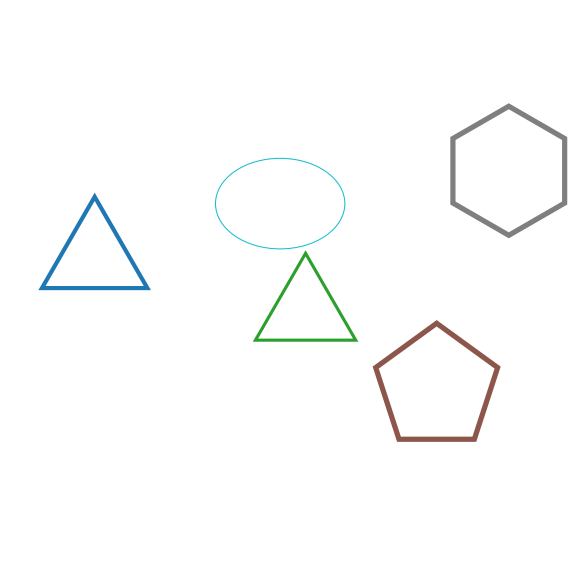[{"shape": "triangle", "thickness": 2, "radius": 0.53, "center": [0.164, 0.553]}, {"shape": "triangle", "thickness": 1.5, "radius": 0.5, "center": [0.529, 0.46]}, {"shape": "pentagon", "thickness": 2.5, "radius": 0.56, "center": [0.756, 0.328]}, {"shape": "hexagon", "thickness": 2.5, "radius": 0.56, "center": [0.881, 0.703]}, {"shape": "oval", "thickness": 0.5, "radius": 0.56, "center": [0.485, 0.647]}]